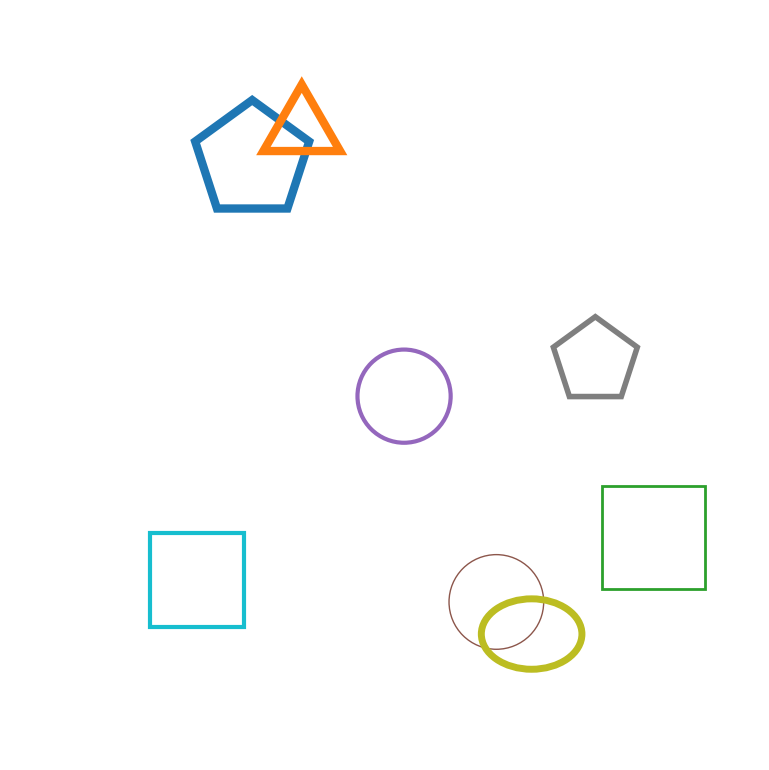[{"shape": "pentagon", "thickness": 3, "radius": 0.39, "center": [0.328, 0.792]}, {"shape": "triangle", "thickness": 3, "radius": 0.29, "center": [0.392, 0.833]}, {"shape": "square", "thickness": 1, "radius": 0.33, "center": [0.848, 0.302]}, {"shape": "circle", "thickness": 1.5, "radius": 0.3, "center": [0.525, 0.486]}, {"shape": "circle", "thickness": 0.5, "radius": 0.31, "center": [0.645, 0.218]}, {"shape": "pentagon", "thickness": 2, "radius": 0.29, "center": [0.773, 0.531]}, {"shape": "oval", "thickness": 2.5, "radius": 0.33, "center": [0.69, 0.177]}, {"shape": "square", "thickness": 1.5, "radius": 0.31, "center": [0.255, 0.247]}]